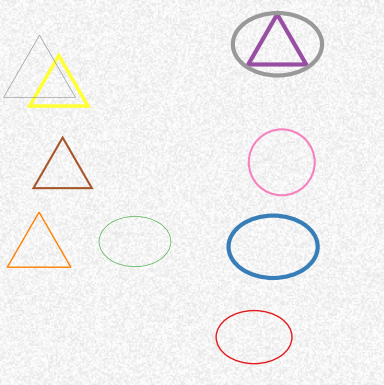[{"shape": "oval", "thickness": 1, "radius": 0.49, "center": [0.66, 0.124]}, {"shape": "oval", "thickness": 3, "radius": 0.58, "center": [0.709, 0.359]}, {"shape": "oval", "thickness": 0.5, "radius": 0.47, "center": [0.351, 0.373]}, {"shape": "triangle", "thickness": 3, "radius": 0.43, "center": [0.72, 0.876]}, {"shape": "triangle", "thickness": 1, "radius": 0.48, "center": [0.101, 0.354]}, {"shape": "triangle", "thickness": 2.5, "radius": 0.44, "center": [0.153, 0.768]}, {"shape": "triangle", "thickness": 1.5, "radius": 0.44, "center": [0.163, 0.555]}, {"shape": "circle", "thickness": 1.5, "radius": 0.43, "center": [0.732, 0.578]}, {"shape": "triangle", "thickness": 0.5, "radius": 0.54, "center": [0.103, 0.801]}, {"shape": "oval", "thickness": 3, "radius": 0.58, "center": [0.721, 0.885]}]